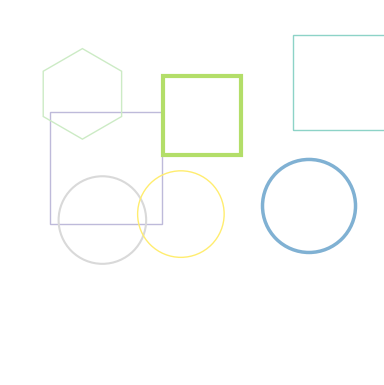[{"shape": "square", "thickness": 1, "radius": 0.62, "center": [0.886, 0.785]}, {"shape": "square", "thickness": 1, "radius": 0.73, "center": [0.276, 0.563]}, {"shape": "circle", "thickness": 2.5, "radius": 0.6, "center": [0.803, 0.465]}, {"shape": "square", "thickness": 3, "radius": 0.51, "center": [0.525, 0.7]}, {"shape": "circle", "thickness": 1.5, "radius": 0.57, "center": [0.266, 0.428]}, {"shape": "hexagon", "thickness": 1, "radius": 0.59, "center": [0.214, 0.756]}, {"shape": "circle", "thickness": 1, "radius": 0.56, "center": [0.47, 0.444]}]